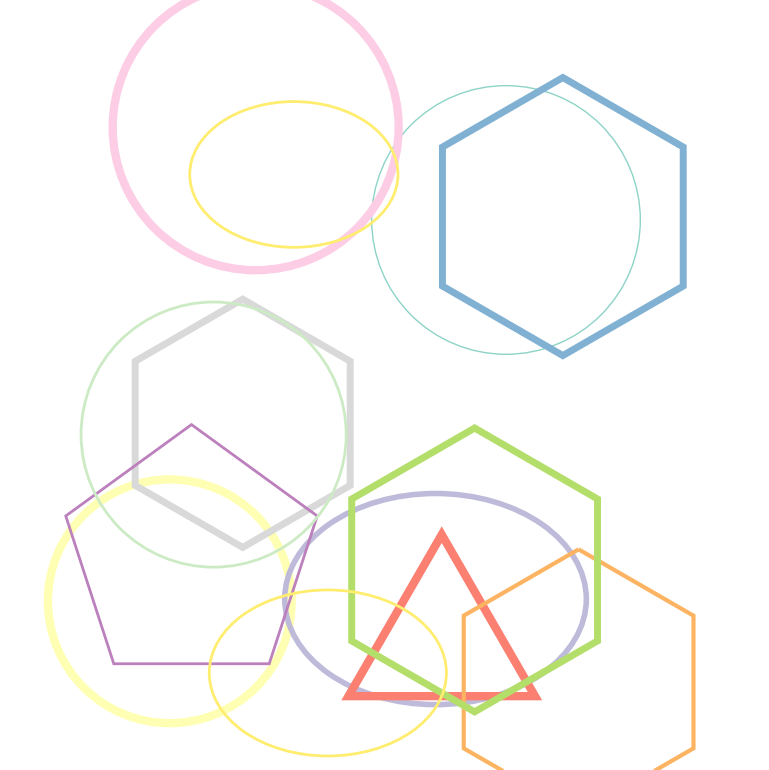[{"shape": "circle", "thickness": 0.5, "radius": 0.87, "center": [0.657, 0.714]}, {"shape": "circle", "thickness": 3, "radius": 0.79, "center": [0.22, 0.219]}, {"shape": "oval", "thickness": 2, "radius": 0.98, "center": [0.566, 0.222]}, {"shape": "triangle", "thickness": 3, "radius": 0.7, "center": [0.574, 0.166]}, {"shape": "hexagon", "thickness": 2.5, "radius": 0.9, "center": [0.731, 0.719]}, {"shape": "hexagon", "thickness": 1.5, "radius": 0.86, "center": [0.751, 0.114]}, {"shape": "hexagon", "thickness": 2.5, "radius": 0.92, "center": [0.616, 0.26]}, {"shape": "circle", "thickness": 3, "radius": 0.93, "center": [0.332, 0.835]}, {"shape": "hexagon", "thickness": 2.5, "radius": 0.81, "center": [0.315, 0.45]}, {"shape": "pentagon", "thickness": 1, "radius": 0.86, "center": [0.249, 0.277]}, {"shape": "circle", "thickness": 1, "radius": 0.86, "center": [0.277, 0.436]}, {"shape": "oval", "thickness": 1, "radius": 0.68, "center": [0.382, 0.773]}, {"shape": "oval", "thickness": 1, "radius": 0.77, "center": [0.426, 0.126]}]